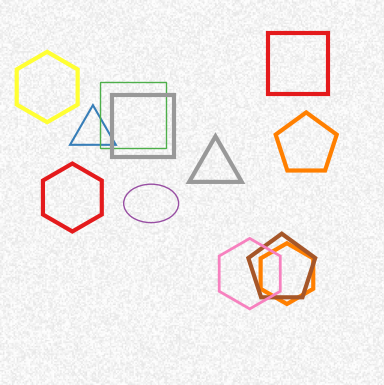[{"shape": "hexagon", "thickness": 3, "radius": 0.44, "center": [0.188, 0.487]}, {"shape": "square", "thickness": 3, "radius": 0.39, "center": [0.774, 0.835]}, {"shape": "triangle", "thickness": 1.5, "radius": 0.34, "center": [0.241, 0.658]}, {"shape": "square", "thickness": 1, "radius": 0.43, "center": [0.345, 0.701]}, {"shape": "oval", "thickness": 1, "radius": 0.36, "center": [0.393, 0.472]}, {"shape": "pentagon", "thickness": 3, "radius": 0.42, "center": [0.795, 0.625]}, {"shape": "hexagon", "thickness": 3, "radius": 0.39, "center": [0.745, 0.289]}, {"shape": "hexagon", "thickness": 3, "radius": 0.46, "center": [0.123, 0.774]}, {"shape": "pentagon", "thickness": 3, "radius": 0.46, "center": [0.732, 0.302]}, {"shape": "hexagon", "thickness": 2, "radius": 0.46, "center": [0.649, 0.289]}, {"shape": "square", "thickness": 3, "radius": 0.4, "center": [0.37, 0.673]}, {"shape": "triangle", "thickness": 3, "radius": 0.39, "center": [0.56, 0.567]}]